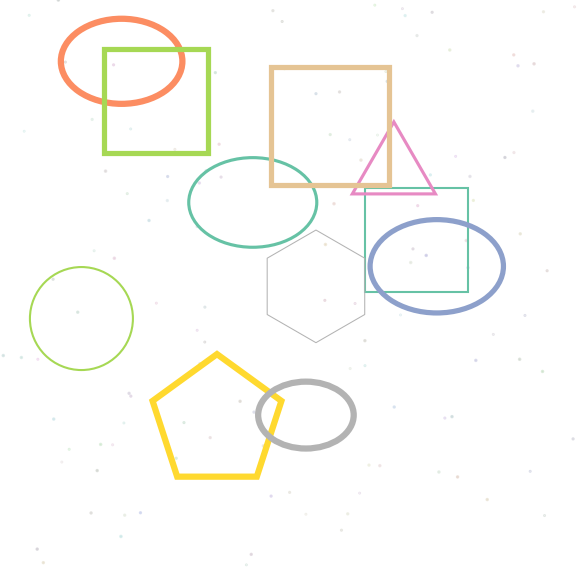[{"shape": "square", "thickness": 1, "radius": 0.45, "center": [0.721, 0.584]}, {"shape": "oval", "thickness": 1.5, "radius": 0.55, "center": [0.438, 0.649]}, {"shape": "oval", "thickness": 3, "radius": 0.53, "center": [0.211, 0.893]}, {"shape": "oval", "thickness": 2.5, "radius": 0.58, "center": [0.756, 0.538]}, {"shape": "triangle", "thickness": 1.5, "radius": 0.42, "center": [0.682, 0.705]}, {"shape": "square", "thickness": 2.5, "radius": 0.45, "center": [0.27, 0.824]}, {"shape": "circle", "thickness": 1, "radius": 0.45, "center": [0.141, 0.448]}, {"shape": "pentagon", "thickness": 3, "radius": 0.59, "center": [0.376, 0.269]}, {"shape": "square", "thickness": 2.5, "radius": 0.51, "center": [0.571, 0.781]}, {"shape": "oval", "thickness": 3, "radius": 0.41, "center": [0.53, 0.28]}, {"shape": "hexagon", "thickness": 0.5, "radius": 0.49, "center": [0.547, 0.503]}]